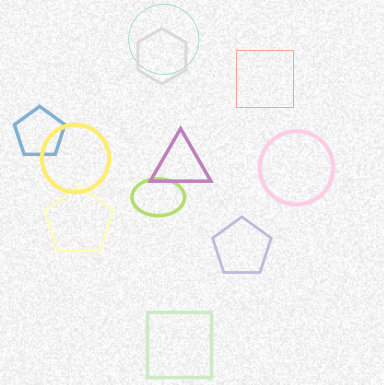[{"shape": "circle", "thickness": 0.5, "radius": 0.46, "center": [0.425, 0.898]}, {"shape": "pentagon", "thickness": 1.5, "radius": 0.47, "center": [0.205, 0.424]}, {"shape": "pentagon", "thickness": 2, "radius": 0.4, "center": [0.628, 0.357]}, {"shape": "square", "thickness": 0.5, "radius": 0.37, "center": [0.686, 0.795]}, {"shape": "pentagon", "thickness": 2.5, "radius": 0.34, "center": [0.103, 0.655]}, {"shape": "oval", "thickness": 2.5, "radius": 0.34, "center": [0.411, 0.488]}, {"shape": "circle", "thickness": 3, "radius": 0.48, "center": [0.77, 0.564]}, {"shape": "hexagon", "thickness": 2, "radius": 0.36, "center": [0.42, 0.854]}, {"shape": "triangle", "thickness": 2.5, "radius": 0.46, "center": [0.469, 0.575]}, {"shape": "square", "thickness": 2.5, "radius": 0.42, "center": [0.465, 0.105]}, {"shape": "circle", "thickness": 3, "radius": 0.44, "center": [0.196, 0.588]}]